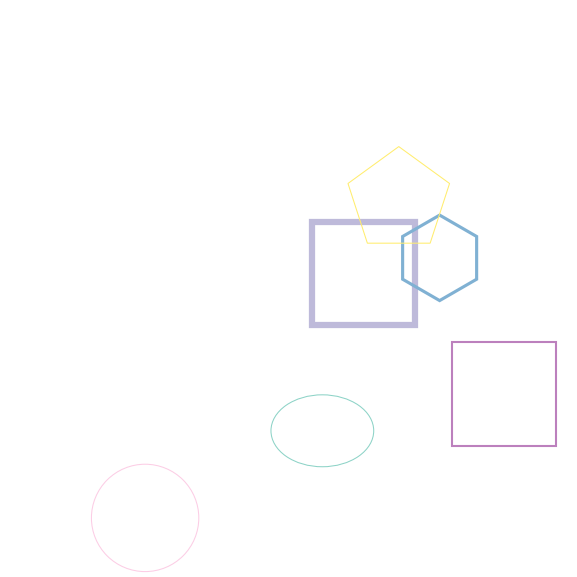[{"shape": "oval", "thickness": 0.5, "radius": 0.44, "center": [0.558, 0.253]}, {"shape": "square", "thickness": 3, "radius": 0.45, "center": [0.63, 0.525]}, {"shape": "hexagon", "thickness": 1.5, "radius": 0.37, "center": [0.761, 0.553]}, {"shape": "circle", "thickness": 0.5, "radius": 0.46, "center": [0.251, 0.102]}, {"shape": "square", "thickness": 1, "radius": 0.45, "center": [0.872, 0.317]}, {"shape": "pentagon", "thickness": 0.5, "radius": 0.46, "center": [0.691, 0.653]}]